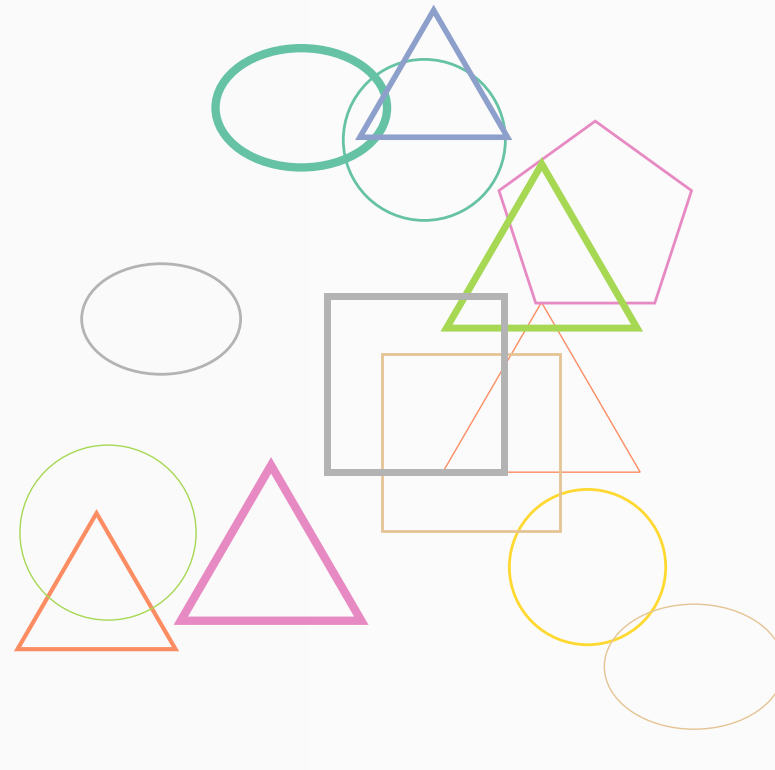[{"shape": "circle", "thickness": 1, "radius": 0.52, "center": [0.548, 0.818]}, {"shape": "oval", "thickness": 3, "radius": 0.55, "center": [0.389, 0.86]}, {"shape": "triangle", "thickness": 1.5, "radius": 0.59, "center": [0.125, 0.216]}, {"shape": "triangle", "thickness": 0.5, "radius": 0.74, "center": [0.699, 0.46]}, {"shape": "triangle", "thickness": 2, "radius": 0.55, "center": [0.56, 0.877]}, {"shape": "triangle", "thickness": 3, "radius": 0.67, "center": [0.35, 0.261]}, {"shape": "pentagon", "thickness": 1, "radius": 0.65, "center": [0.768, 0.712]}, {"shape": "circle", "thickness": 0.5, "radius": 0.57, "center": [0.139, 0.308]}, {"shape": "triangle", "thickness": 2.5, "radius": 0.71, "center": [0.699, 0.645]}, {"shape": "circle", "thickness": 1, "radius": 0.5, "center": [0.758, 0.264]}, {"shape": "oval", "thickness": 0.5, "radius": 0.58, "center": [0.896, 0.134]}, {"shape": "square", "thickness": 1, "radius": 0.57, "center": [0.608, 0.426]}, {"shape": "square", "thickness": 2.5, "radius": 0.57, "center": [0.536, 0.501]}, {"shape": "oval", "thickness": 1, "radius": 0.51, "center": [0.208, 0.586]}]